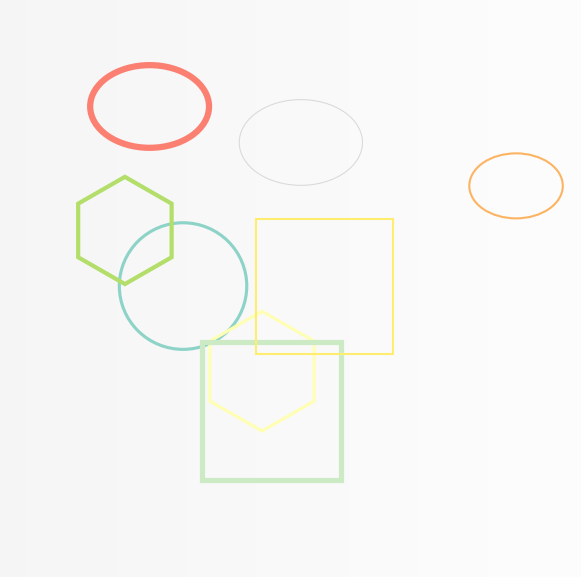[{"shape": "circle", "thickness": 1.5, "radius": 0.55, "center": [0.315, 0.504]}, {"shape": "hexagon", "thickness": 1.5, "radius": 0.52, "center": [0.451, 0.356]}, {"shape": "oval", "thickness": 3, "radius": 0.51, "center": [0.257, 0.815]}, {"shape": "oval", "thickness": 1, "radius": 0.4, "center": [0.888, 0.677]}, {"shape": "hexagon", "thickness": 2, "radius": 0.46, "center": [0.215, 0.6]}, {"shape": "oval", "thickness": 0.5, "radius": 0.53, "center": [0.518, 0.752]}, {"shape": "square", "thickness": 2.5, "radius": 0.6, "center": [0.468, 0.288]}, {"shape": "square", "thickness": 1, "radius": 0.59, "center": [0.558, 0.503]}]